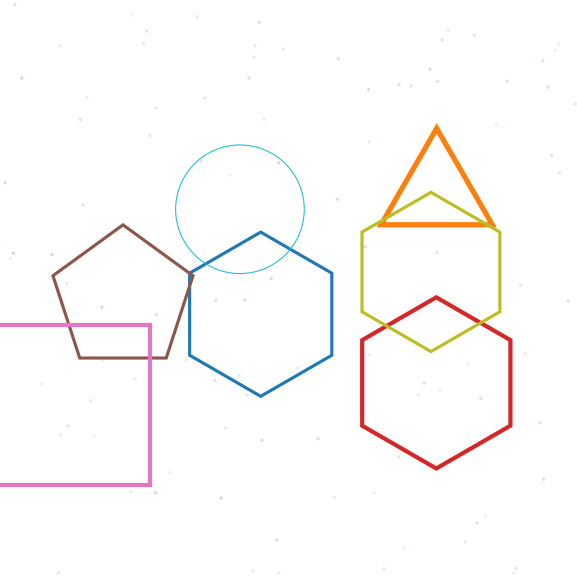[{"shape": "hexagon", "thickness": 1.5, "radius": 0.71, "center": [0.451, 0.455]}, {"shape": "triangle", "thickness": 2.5, "radius": 0.56, "center": [0.756, 0.666]}, {"shape": "hexagon", "thickness": 2, "radius": 0.74, "center": [0.755, 0.336]}, {"shape": "pentagon", "thickness": 1.5, "radius": 0.64, "center": [0.213, 0.482]}, {"shape": "square", "thickness": 2, "radius": 0.69, "center": [0.12, 0.298]}, {"shape": "hexagon", "thickness": 1.5, "radius": 0.69, "center": [0.746, 0.528]}, {"shape": "circle", "thickness": 0.5, "radius": 0.56, "center": [0.415, 0.637]}]